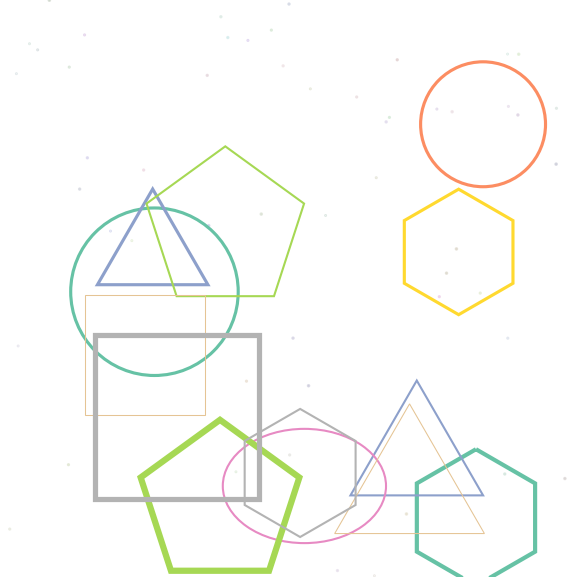[{"shape": "circle", "thickness": 1.5, "radius": 0.73, "center": [0.267, 0.494]}, {"shape": "hexagon", "thickness": 2, "radius": 0.59, "center": [0.824, 0.103]}, {"shape": "circle", "thickness": 1.5, "radius": 0.54, "center": [0.836, 0.784]}, {"shape": "triangle", "thickness": 1.5, "radius": 0.55, "center": [0.264, 0.561]}, {"shape": "triangle", "thickness": 1, "radius": 0.66, "center": [0.722, 0.208]}, {"shape": "oval", "thickness": 1, "radius": 0.71, "center": [0.527, 0.158]}, {"shape": "pentagon", "thickness": 3, "radius": 0.72, "center": [0.381, 0.128]}, {"shape": "pentagon", "thickness": 1, "radius": 0.72, "center": [0.39, 0.602]}, {"shape": "hexagon", "thickness": 1.5, "radius": 0.54, "center": [0.794, 0.563]}, {"shape": "triangle", "thickness": 0.5, "radius": 0.75, "center": [0.709, 0.15]}, {"shape": "square", "thickness": 0.5, "radius": 0.52, "center": [0.251, 0.384]}, {"shape": "hexagon", "thickness": 1, "radius": 0.55, "center": [0.52, 0.18]}, {"shape": "square", "thickness": 2.5, "radius": 0.71, "center": [0.307, 0.278]}]